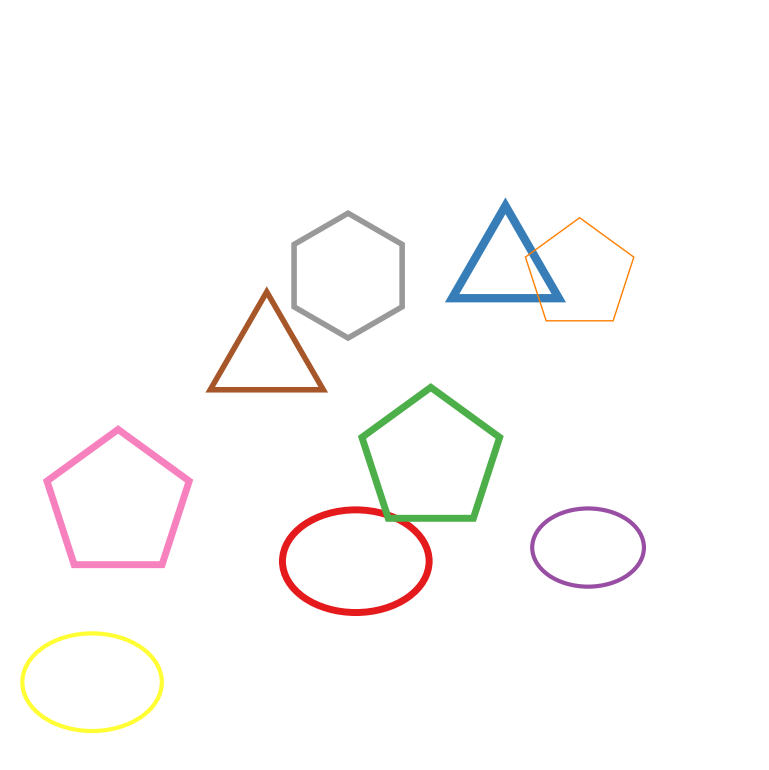[{"shape": "oval", "thickness": 2.5, "radius": 0.48, "center": [0.462, 0.271]}, {"shape": "triangle", "thickness": 3, "radius": 0.4, "center": [0.656, 0.653]}, {"shape": "pentagon", "thickness": 2.5, "radius": 0.47, "center": [0.559, 0.403]}, {"shape": "oval", "thickness": 1.5, "radius": 0.36, "center": [0.764, 0.289]}, {"shape": "pentagon", "thickness": 0.5, "radius": 0.37, "center": [0.753, 0.643]}, {"shape": "oval", "thickness": 1.5, "radius": 0.45, "center": [0.12, 0.114]}, {"shape": "triangle", "thickness": 2, "radius": 0.42, "center": [0.346, 0.536]}, {"shape": "pentagon", "thickness": 2.5, "radius": 0.49, "center": [0.153, 0.345]}, {"shape": "hexagon", "thickness": 2, "radius": 0.41, "center": [0.452, 0.642]}]